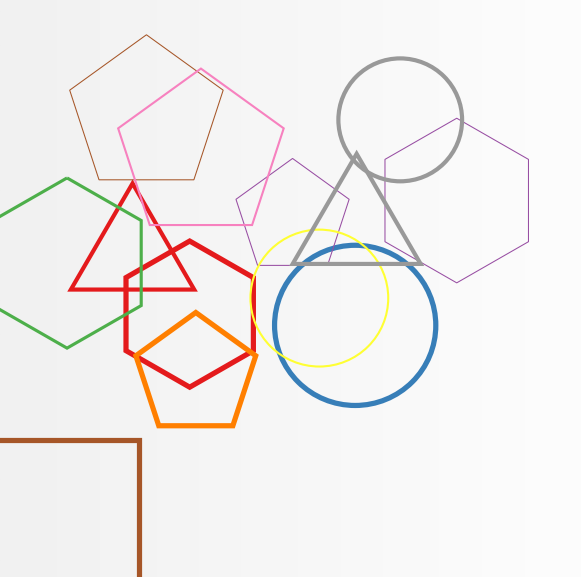[{"shape": "hexagon", "thickness": 2.5, "radius": 0.63, "center": [0.326, 0.455]}, {"shape": "triangle", "thickness": 2, "radius": 0.61, "center": [0.228, 0.559]}, {"shape": "circle", "thickness": 2.5, "radius": 0.69, "center": [0.611, 0.436]}, {"shape": "hexagon", "thickness": 1.5, "radius": 0.74, "center": [0.115, 0.544]}, {"shape": "hexagon", "thickness": 0.5, "radius": 0.71, "center": [0.786, 0.652]}, {"shape": "pentagon", "thickness": 0.5, "radius": 0.51, "center": [0.503, 0.622]}, {"shape": "pentagon", "thickness": 2.5, "radius": 0.54, "center": [0.337, 0.35]}, {"shape": "circle", "thickness": 1, "radius": 0.59, "center": [0.549, 0.483]}, {"shape": "pentagon", "thickness": 0.5, "radius": 0.69, "center": [0.252, 0.8]}, {"shape": "square", "thickness": 2.5, "radius": 0.66, "center": [0.108, 0.105]}, {"shape": "pentagon", "thickness": 1, "radius": 0.75, "center": [0.346, 0.731]}, {"shape": "circle", "thickness": 2, "radius": 0.53, "center": [0.689, 0.792]}, {"shape": "triangle", "thickness": 2, "radius": 0.64, "center": [0.614, 0.606]}]